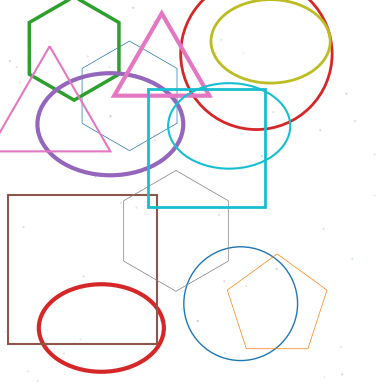[{"shape": "hexagon", "thickness": 0.5, "radius": 0.71, "center": [0.336, 0.751]}, {"shape": "circle", "thickness": 1, "radius": 0.74, "center": [0.625, 0.211]}, {"shape": "pentagon", "thickness": 0.5, "radius": 0.68, "center": [0.72, 0.204]}, {"shape": "hexagon", "thickness": 2.5, "radius": 0.67, "center": [0.193, 0.874]}, {"shape": "circle", "thickness": 2, "radius": 0.98, "center": [0.666, 0.86]}, {"shape": "oval", "thickness": 3, "radius": 0.81, "center": [0.263, 0.148]}, {"shape": "oval", "thickness": 3, "radius": 0.95, "center": [0.287, 0.677]}, {"shape": "square", "thickness": 1.5, "radius": 0.97, "center": [0.215, 0.301]}, {"shape": "triangle", "thickness": 1.5, "radius": 0.91, "center": [0.129, 0.698]}, {"shape": "triangle", "thickness": 3, "radius": 0.71, "center": [0.42, 0.823]}, {"shape": "hexagon", "thickness": 0.5, "radius": 0.78, "center": [0.457, 0.4]}, {"shape": "oval", "thickness": 2, "radius": 0.77, "center": [0.703, 0.893]}, {"shape": "square", "thickness": 2, "radius": 0.76, "center": [0.536, 0.616]}, {"shape": "oval", "thickness": 1.5, "radius": 0.79, "center": [0.595, 0.673]}]